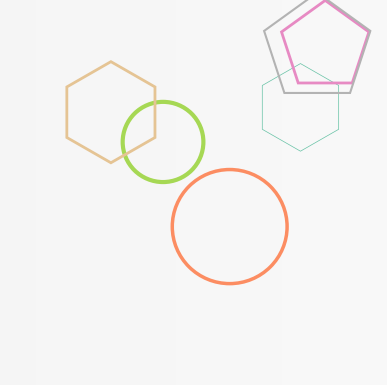[{"shape": "hexagon", "thickness": 0.5, "radius": 0.57, "center": [0.775, 0.721]}, {"shape": "circle", "thickness": 2.5, "radius": 0.74, "center": [0.593, 0.411]}, {"shape": "pentagon", "thickness": 2, "radius": 0.59, "center": [0.839, 0.88]}, {"shape": "circle", "thickness": 3, "radius": 0.52, "center": [0.421, 0.631]}, {"shape": "hexagon", "thickness": 2, "radius": 0.66, "center": [0.286, 0.709]}, {"shape": "pentagon", "thickness": 1.5, "radius": 0.72, "center": [0.819, 0.875]}]